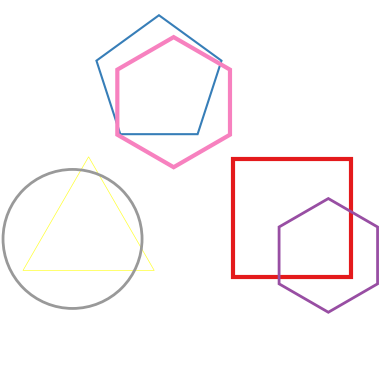[{"shape": "square", "thickness": 3, "radius": 0.76, "center": [0.758, 0.434]}, {"shape": "pentagon", "thickness": 1.5, "radius": 0.85, "center": [0.413, 0.79]}, {"shape": "hexagon", "thickness": 2, "radius": 0.74, "center": [0.853, 0.337]}, {"shape": "triangle", "thickness": 0.5, "radius": 0.98, "center": [0.23, 0.396]}, {"shape": "hexagon", "thickness": 3, "radius": 0.84, "center": [0.451, 0.735]}, {"shape": "circle", "thickness": 2, "radius": 0.9, "center": [0.188, 0.379]}]